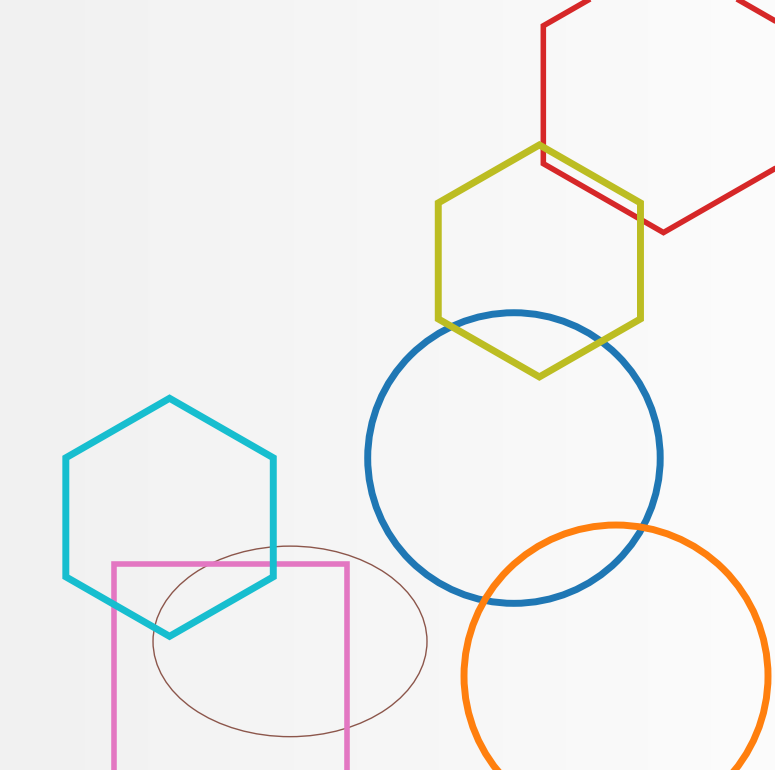[{"shape": "circle", "thickness": 2.5, "radius": 0.94, "center": [0.663, 0.405]}, {"shape": "circle", "thickness": 2.5, "radius": 0.98, "center": [0.795, 0.122]}, {"shape": "hexagon", "thickness": 2, "radius": 0.9, "center": [0.856, 0.877]}, {"shape": "oval", "thickness": 0.5, "radius": 0.88, "center": [0.374, 0.167]}, {"shape": "square", "thickness": 2, "radius": 0.75, "center": [0.297, 0.117]}, {"shape": "hexagon", "thickness": 2.5, "radius": 0.75, "center": [0.696, 0.661]}, {"shape": "hexagon", "thickness": 2.5, "radius": 0.77, "center": [0.219, 0.328]}]